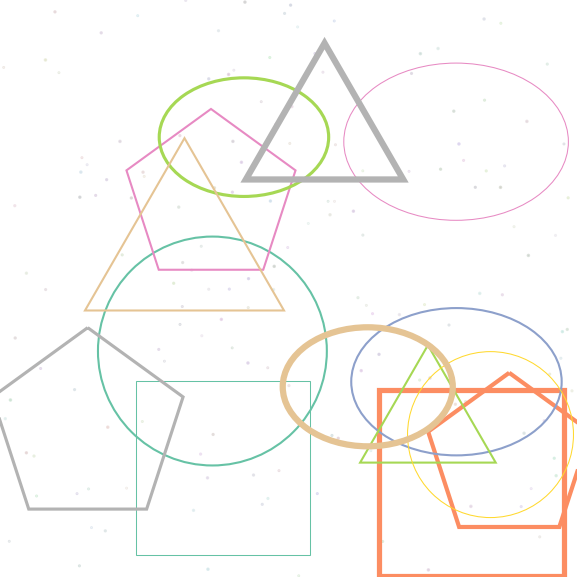[{"shape": "square", "thickness": 0.5, "radius": 0.75, "center": [0.386, 0.189]}, {"shape": "circle", "thickness": 1, "radius": 0.99, "center": [0.368, 0.391]}, {"shape": "pentagon", "thickness": 2, "radius": 0.74, "center": [0.882, 0.206]}, {"shape": "square", "thickness": 2.5, "radius": 0.8, "center": [0.817, 0.163]}, {"shape": "oval", "thickness": 1, "radius": 0.91, "center": [0.79, 0.338]}, {"shape": "oval", "thickness": 0.5, "radius": 0.97, "center": [0.79, 0.754]}, {"shape": "pentagon", "thickness": 1, "radius": 0.77, "center": [0.365, 0.657]}, {"shape": "oval", "thickness": 1.5, "radius": 0.73, "center": [0.422, 0.762]}, {"shape": "triangle", "thickness": 1, "radius": 0.68, "center": [0.741, 0.266]}, {"shape": "circle", "thickness": 0.5, "radius": 0.72, "center": [0.849, 0.247]}, {"shape": "oval", "thickness": 3, "radius": 0.74, "center": [0.637, 0.329]}, {"shape": "triangle", "thickness": 1, "radius": 0.99, "center": [0.319, 0.561]}, {"shape": "triangle", "thickness": 3, "radius": 0.79, "center": [0.562, 0.767]}, {"shape": "pentagon", "thickness": 1.5, "radius": 0.87, "center": [0.152, 0.258]}]